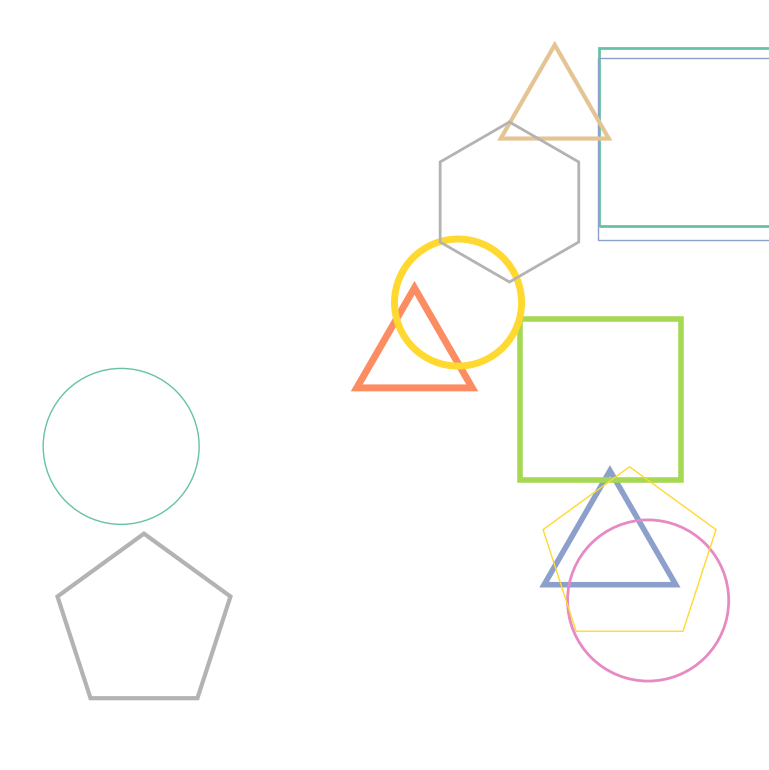[{"shape": "circle", "thickness": 0.5, "radius": 0.51, "center": [0.157, 0.42]}, {"shape": "square", "thickness": 1, "radius": 0.58, "center": [0.893, 0.822]}, {"shape": "triangle", "thickness": 2.5, "radius": 0.43, "center": [0.538, 0.54]}, {"shape": "triangle", "thickness": 2, "radius": 0.49, "center": [0.792, 0.29]}, {"shape": "square", "thickness": 0.5, "radius": 0.59, "center": [0.894, 0.807]}, {"shape": "circle", "thickness": 1, "radius": 0.52, "center": [0.842, 0.22]}, {"shape": "square", "thickness": 2, "radius": 0.52, "center": [0.78, 0.481]}, {"shape": "pentagon", "thickness": 0.5, "radius": 0.59, "center": [0.818, 0.276]}, {"shape": "circle", "thickness": 2.5, "radius": 0.41, "center": [0.595, 0.607]}, {"shape": "triangle", "thickness": 1.5, "radius": 0.41, "center": [0.72, 0.861]}, {"shape": "hexagon", "thickness": 1, "radius": 0.52, "center": [0.662, 0.738]}, {"shape": "pentagon", "thickness": 1.5, "radius": 0.59, "center": [0.187, 0.189]}]